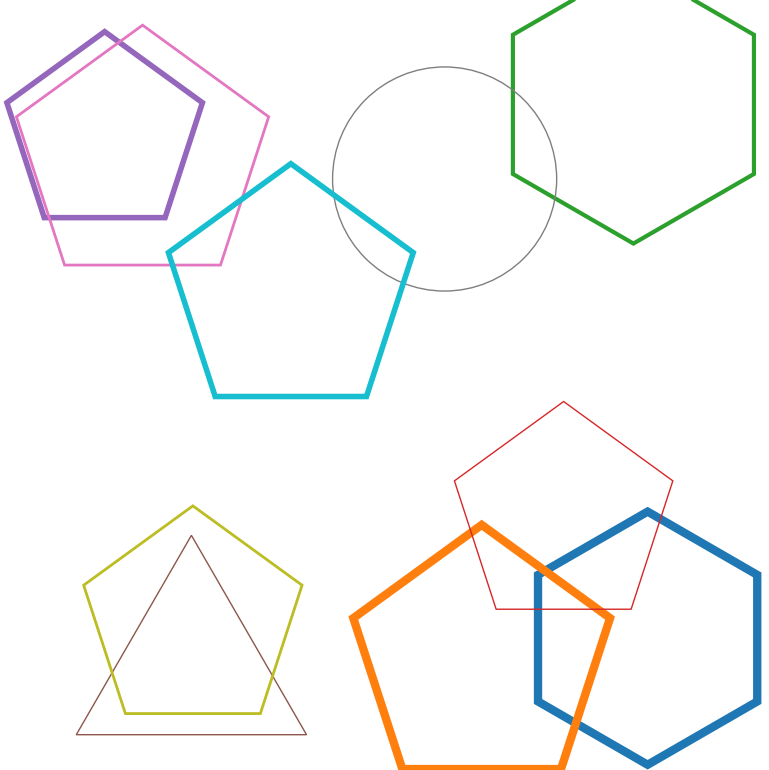[{"shape": "hexagon", "thickness": 3, "radius": 0.82, "center": [0.841, 0.171]}, {"shape": "pentagon", "thickness": 3, "radius": 0.88, "center": [0.626, 0.143]}, {"shape": "hexagon", "thickness": 1.5, "radius": 0.9, "center": [0.823, 0.864]}, {"shape": "pentagon", "thickness": 0.5, "radius": 0.75, "center": [0.732, 0.329]}, {"shape": "pentagon", "thickness": 2, "radius": 0.67, "center": [0.136, 0.825]}, {"shape": "triangle", "thickness": 0.5, "radius": 0.86, "center": [0.249, 0.132]}, {"shape": "pentagon", "thickness": 1, "radius": 0.86, "center": [0.185, 0.795]}, {"shape": "circle", "thickness": 0.5, "radius": 0.73, "center": [0.577, 0.768]}, {"shape": "pentagon", "thickness": 1, "radius": 0.75, "center": [0.25, 0.194]}, {"shape": "pentagon", "thickness": 2, "radius": 0.84, "center": [0.378, 0.62]}]